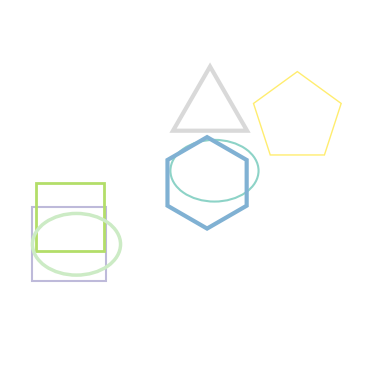[{"shape": "oval", "thickness": 1.5, "radius": 0.57, "center": [0.557, 0.557]}, {"shape": "square", "thickness": 1.5, "radius": 0.48, "center": [0.178, 0.365]}, {"shape": "hexagon", "thickness": 3, "radius": 0.59, "center": [0.538, 0.525]}, {"shape": "square", "thickness": 2, "radius": 0.44, "center": [0.182, 0.437]}, {"shape": "triangle", "thickness": 3, "radius": 0.56, "center": [0.546, 0.716]}, {"shape": "oval", "thickness": 2.5, "radius": 0.57, "center": [0.199, 0.366]}, {"shape": "pentagon", "thickness": 1, "radius": 0.6, "center": [0.772, 0.694]}]